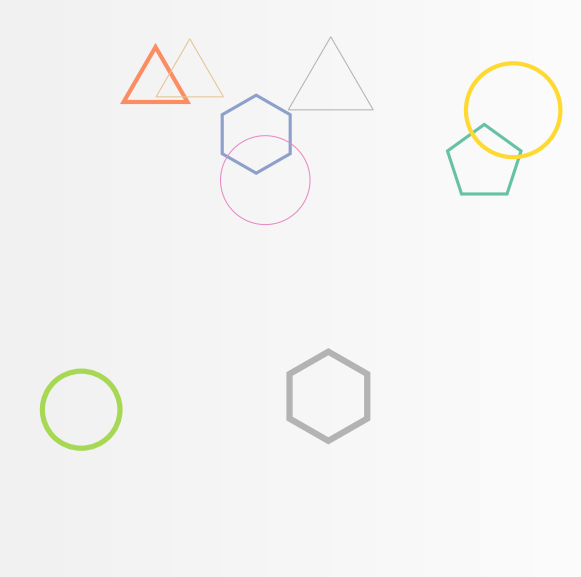[{"shape": "pentagon", "thickness": 1.5, "radius": 0.33, "center": [0.833, 0.717]}, {"shape": "triangle", "thickness": 2, "radius": 0.32, "center": [0.268, 0.854]}, {"shape": "hexagon", "thickness": 1.5, "radius": 0.34, "center": [0.441, 0.767]}, {"shape": "circle", "thickness": 0.5, "radius": 0.38, "center": [0.456, 0.687]}, {"shape": "circle", "thickness": 2.5, "radius": 0.33, "center": [0.14, 0.29]}, {"shape": "circle", "thickness": 2, "radius": 0.41, "center": [0.883, 0.808]}, {"shape": "triangle", "thickness": 0.5, "radius": 0.33, "center": [0.326, 0.865]}, {"shape": "triangle", "thickness": 0.5, "radius": 0.42, "center": [0.569, 0.851]}, {"shape": "hexagon", "thickness": 3, "radius": 0.39, "center": [0.565, 0.313]}]